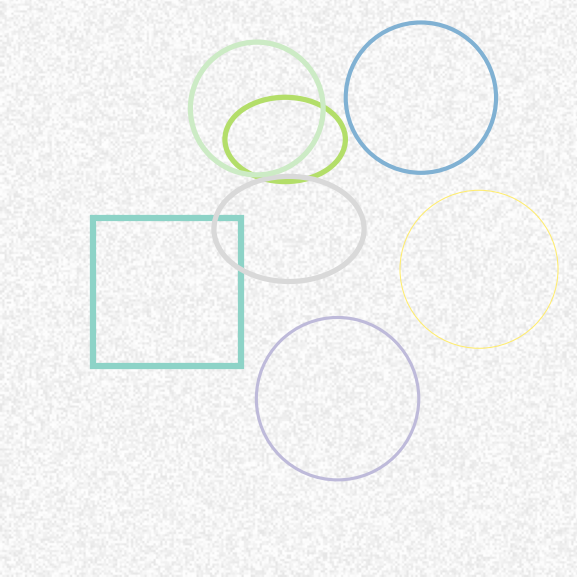[{"shape": "square", "thickness": 3, "radius": 0.64, "center": [0.289, 0.494]}, {"shape": "circle", "thickness": 1.5, "radius": 0.7, "center": [0.585, 0.309]}, {"shape": "circle", "thickness": 2, "radius": 0.65, "center": [0.729, 0.83]}, {"shape": "oval", "thickness": 2.5, "radius": 0.52, "center": [0.494, 0.758]}, {"shape": "oval", "thickness": 2.5, "radius": 0.65, "center": [0.5, 0.603]}, {"shape": "circle", "thickness": 2.5, "radius": 0.57, "center": [0.445, 0.811]}, {"shape": "circle", "thickness": 0.5, "radius": 0.68, "center": [0.829, 0.533]}]